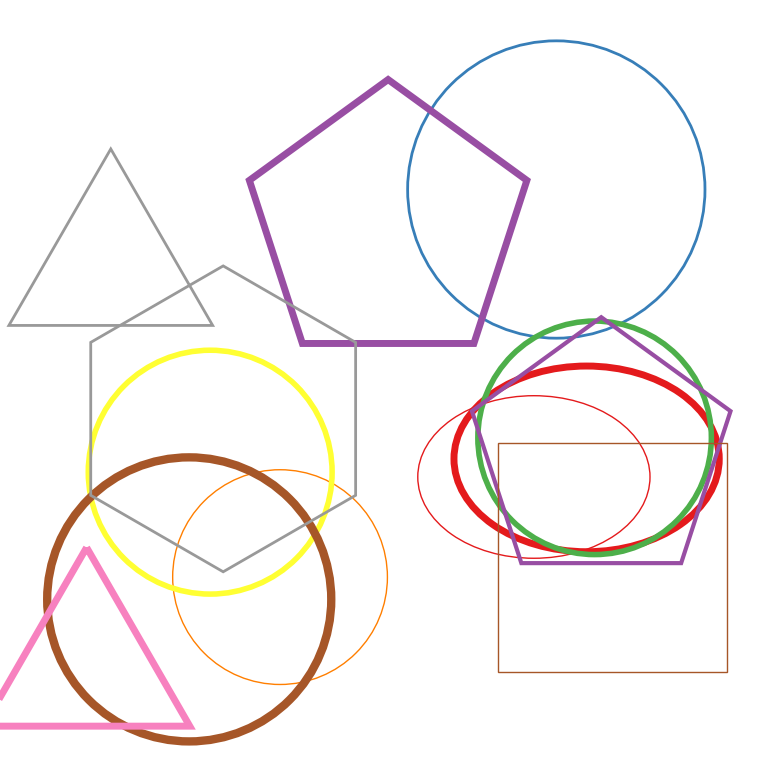[{"shape": "oval", "thickness": 2.5, "radius": 0.86, "center": [0.762, 0.404]}, {"shape": "oval", "thickness": 0.5, "radius": 0.75, "center": [0.693, 0.381]}, {"shape": "circle", "thickness": 1, "radius": 0.97, "center": [0.722, 0.754]}, {"shape": "circle", "thickness": 2, "radius": 0.76, "center": [0.772, 0.431]}, {"shape": "pentagon", "thickness": 2.5, "radius": 0.95, "center": [0.504, 0.707]}, {"shape": "pentagon", "thickness": 1.5, "radius": 0.88, "center": [0.781, 0.411]}, {"shape": "circle", "thickness": 0.5, "radius": 0.7, "center": [0.364, 0.251]}, {"shape": "circle", "thickness": 2, "radius": 0.79, "center": [0.273, 0.387]}, {"shape": "circle", "thickness": 3, "radius": 0.92, "center": [0.246, 0.222]}, {"shape": "square", "thickness": 0.5, "radius": 0.74, "center": [0.796, 0.276]}, {"shape": "triangle", "thickness": 2.5, "radius": 0.77, "center": [0.112, 0.134]}, {"shape": "triangle", "thickness": 1, "radius": 0.76, "center": [0.144, 0.654]}, {"shape": "hexagon", "thickness": 1, "radius": 0.99, "center": [0.29, 0.456]}]